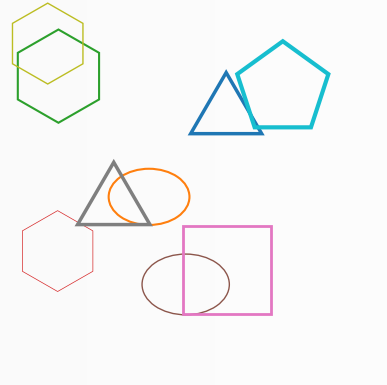[{"shape": "triangle", "thickness": 2.5, "radius": 0.53, "center": [0.584, 0.706]}, {"shape": "oval", "thickness": 1.5, "radius": 0.52, "center": [0.385, 0.489]}, {"shape": "hexagon", "thickness": 1.5, "radius": 0.61, "center": [0.151, 0.802]}, {"shape": "hexagon", "thickness": 0.5, "radius": 0.53, "center": [0.149, 0.348]}, {"shape": "oval", "thickness": 1, "radius": 0.56, "center": [0.479, 0.261]}, {"shape": "square", "thickness": 2, "radius": 0.57, "center": [0.585, 0.299]}, {"shape": "triangle", "thickness": 2.5, "radius": 0.54, "center": [0.294, 0.471]}, {"shape": "hexagon", "thickness": 1, "radius": 0.52, "center": [0.123, 0.887]}, {"shape": "pentagon", "thickness": 3, "radius": 0.62, "center": [0.73, 0.769]}]